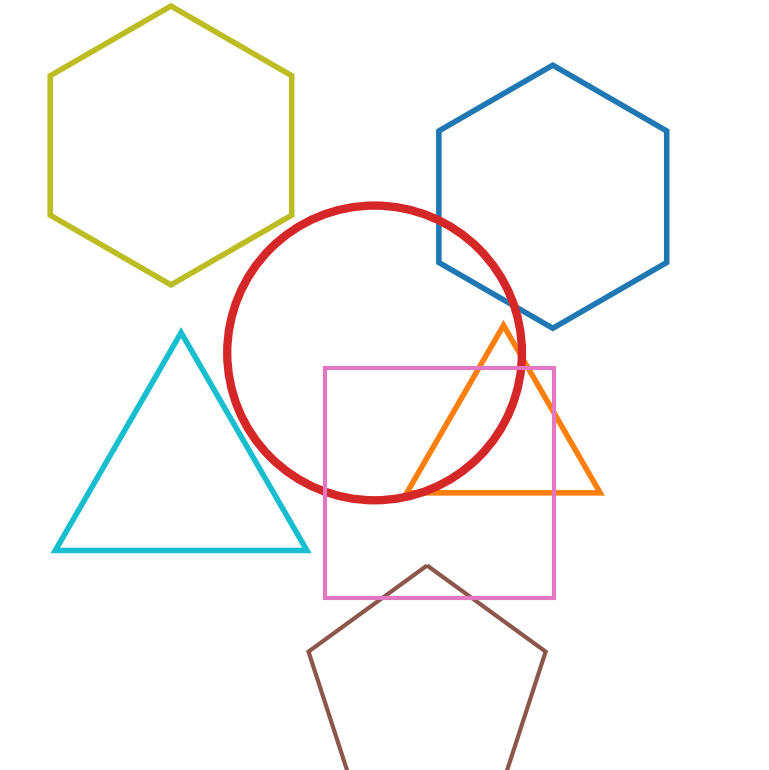[{"shape": "hexagon", "thickness": 2, "radius": 0.85, "center": [0.718, 0.745]}, {"shape": "triangle", "thickness": 2, "radius": 0.72, "center": [0.654, 0.432]}, {"shape": "circle", "thickness": 3, "radius": 0.96, "center": [0.486, 0.542]}, {"shape": "pentagon", "thickness": 1.5, "radius": 0.81, "center": [0.555, 0.104]}, {"shape": "square", "thickness": 1.5, "radius": 0.74, "center": [0.571, 0.373]}, {"shape": "hexagon", "thickness": 2, "radius": 0.91, "center": [0.222, 0.811]}, {"shape": "triangle", "thickness": 2, "radius": 0.94, "center": [0.235, 0.379]}]